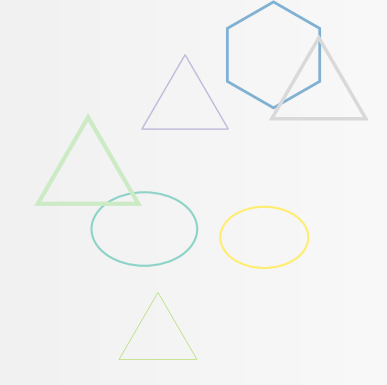[{"shape": "oval", "thickness": 1.5, "radius": 0.68, "center": [0.373, 0.405]}, {"shape": "triangle", "thickness": 1, "radius": 0.64, "center": [0.478, 0.729]}, {"shape": "hexagon", "thickness": 2, "radius": 0.69, "center": [0.706, 0.857]}, {"shape": "triangle", "thickness": 0.5, "radius": 0.58, "center": [0.408, 0.124]}, {"shape": "triangle", "thickness": 2.5, "radius": 0.7, "center": [0.823, 0.762]}, {"shape": "triangle", "thickness": 3, "radius": 0.75, "center": [0.227, 0.546]}, {"shape": "oval", "thickness": 1.5, "radius": 0.57, "center": [0.682, 0.383]}]